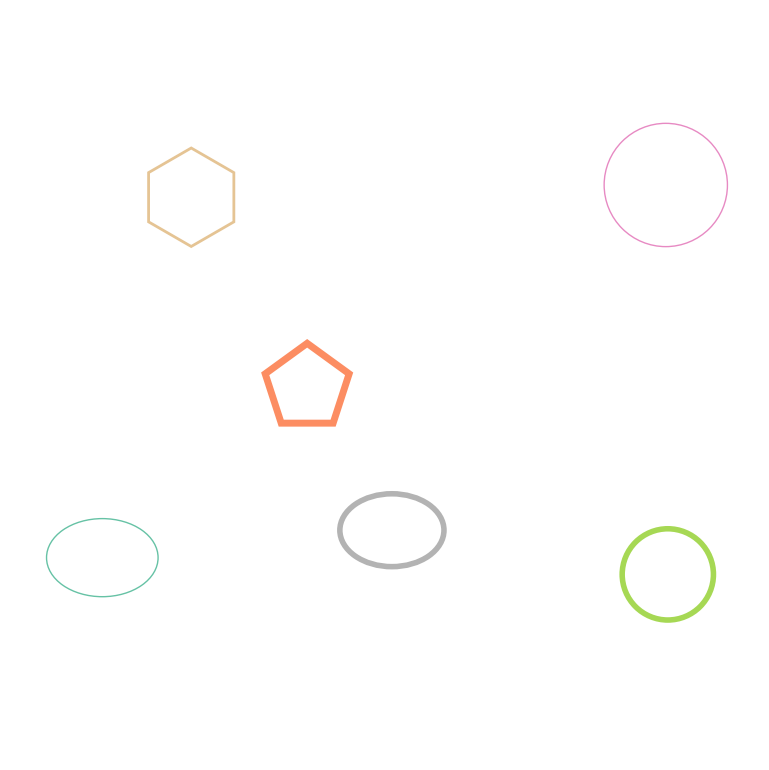[{"shape": "oval", "thickness": 0.5, "radius": 0.36, "center": [0.133, 0.276]}, {"shape": "pentagon", "thickness": 2.5, "radius": 0.29, "center": [0.399, 0.497]}, {"shape": "circle", "thickness": 0.5, "radius": 0.4, "center": [0.865, 0.76]}, {"shape": "circle", "thickness": 2, "radius": 0.3, "center": [0.867, 0.254]}, {"shape": "hexagon", "thickness": 1, "radius": 0.32, "center": [0.248, 0.744]}, {"shape": "oval", "thickness": 2, "radius": 0.34, "center": [0.509, 0.311]}]